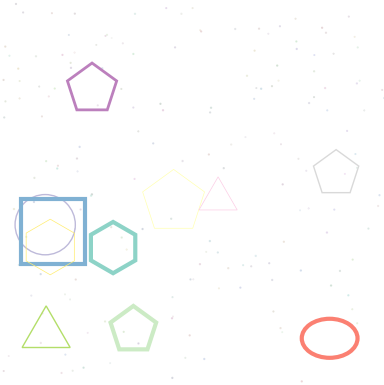[{"shape": "hexagon", "thickness": 3, "radius": 0.33, "center": [0.294, 0.357]}, {"shape": "pentagon", "thickness": 0.5, "radius": 0.42, "center": [0.451, 0.475]}, {"shape": "circle", "thickness": 1, "radius": 0.39, "center": [0.117, 0.416]}, {"shape": "oval", "thickness": 3, "radius": 0.36, "center": [0.856, 0.121]}, {"shape": "square", "thickness": 3, "radius": 0.42, "center": [0.139, 0.399]}, {"shape": "triangle", "thickness": 1, "radius": 0.36, "center": [0.12, 0.133]}, {"shape": "triangle", "thickness": 0.5, "radius": 0.29, "center": [0.567, 0.483]}, {"shape": "pentagon", "thickness": 1, "radius": 0.31, "center": [0.873, 0.55]}, {"shape": "pentagon", "thickness": 2, "radius": 0.34, "center": [0.239, 0.769]}, {"shape": "pentagon", "thickness": 3, "radius": 0.31, "center": [0.346, 0.143]}, {"shape": "hexagon", "thickness": 0.5, "radius": 0.36, "center": [0.131, 0.358]}]